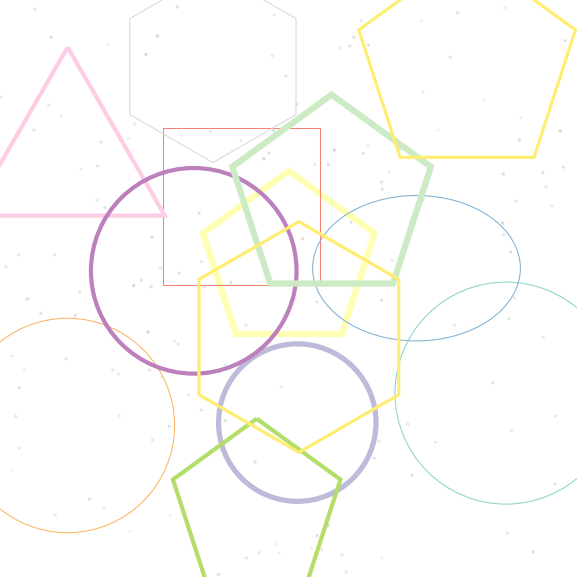[{"shape": "circle", "thickness": 0.5, "radius": 0.96, "center": [0.876, 0.318]}, {"shape": "pentagon", "thickness": 3, "radius": 0.78, "center": [0.5, 0.547]}, {"shape": "circle", "thickness": 2.5, "radius": 0.68, "center": [0.515, 0.267]}, {"shape": "square", "thickness": 0.5, "radius": 0.68, "center": [0.417, 0.642]}, {"shape": "oval", "thickness": 0.5, "radius": 0.9, "center": [0.721, 0.535]}, {"shape": "circle", "thickness": 0.5, "radius": 0.93, "center": [0.117, 0.262]}, {"shape": "pentagon", "thickness": 2, "radius": 0.76, "center": [0.445, 0.122]}, {"shape": "triangle", "thickness": 2, "radius": 0.97, "center": [0.117, 0.723]}, {"shape": "hexagon", "thickness": 0.5, "radius": 0.83, "center": [0.369, 0.884]}, {"shape": "circle", "thickness": 2, "radius": 0.89, "center": [0.335, 0.53]}, {"shape": "pentagon", "thickness": 3, "radius": 0.9, "center": [0.574, 0.654]}, {"shape": "pentagon", "thickness": 1.5, "radius": 0.99, "center": [0.809, 0.886]}, {"shape": "hexagon", "thickness": 1.5, "radius": 1.0, "center": [0.517, 0.416]}]